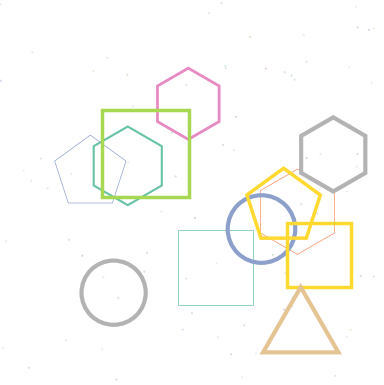[{"shape": "square", "thickness": 0.5, "radius": 0.48, "center": [0.56, 0.305]}, {"shape": "hexagon", "thickness": 1.5, "radius": 0.51, "center": [0.332, 0.569]}, {"shape": "hexagon", "thickness": 0.5, "radius": 0.55, "center": [0.773, 0.45]}, {"shape": "pentagon", "thickness": 0.5, "radius": 0.49, "center": [0.235, 0.552]}, {"shape": "circle", "thickness": 3, "radius": 0.44, "center": [0.679, 0.405]}, {"shape": "hexagon", "thickness": 2, "radius": 0.46, "center": [0.489, 0.73]}, {"shape": "square", "thickness": 2.5, "radius": 0.57, "center": [0.379, 0.6]}, {"shape": "pentagon", "thickness": 2.5, "radius": 0.5, "center": [0.737, 0.463]}, {"shape": "square", "thickness": 2.5, "radius": 0.42, "center": [0.829, 0.338]}, {"shape": "triangle", "thickness": 3, "radius": 0.56, "center": [0.781, 0.141]}, {"shape": "circle", "thickness": 3, "radius": 0.42, "center": [0.295, 0.24]}, {"shape": "hexagon", "thickness": 3, "radius": 0.48, "center": [0.866, 0.599]}]